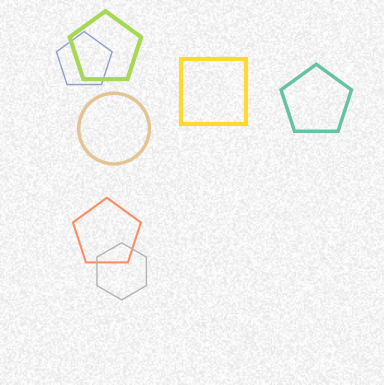[{"shape": "pentagon", "thickness": 2.5, "radius": 0.48, "center": [0.821, 0.737]}, {"shape": "pentagon", "thickness": 1.5, "radius": 0.46, "center": [0.278, 0.394]}, {"shape": "pentagon", "thickness": 1, "radius": 0.38, "center": [0.219, 0.842]}, {"shape": "pentagon", "thickness": 3, "radius": 0.49, "center": [0.274, 0.873]}, {"shape": "square", "thickness": 3, "radius": 0.42, "center": [0.555, 0.763]}, {"shape": "circle", "thickness": 2.5, "radius": 0.46, "center": [0.296, 0.666]}, {"shape": "hexagon", "thickness": 1, "radius": 0.37, "center": [0.316, 0.295]}]